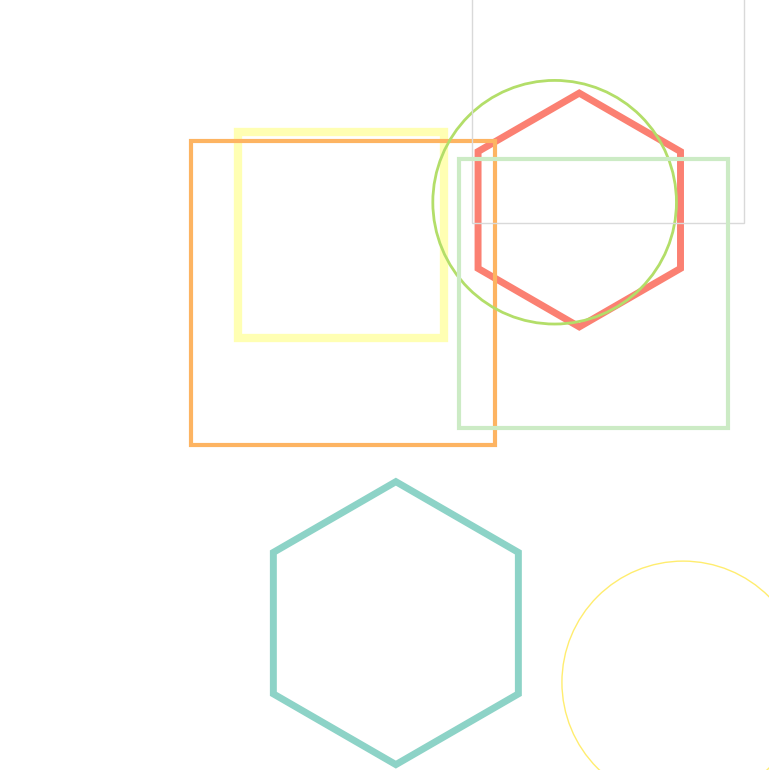[{"shape": "hexagon", "thickness": 2.5, "radius": 0.92, "center": [0.514, 0.191]}, {"shape": "square", "thickness": 3, "radius": 0.67, "center": [0.443, 0.695]}, {"shape": "hexagon", "thickness": 2.5, "radius": 0.76, "center": [0.752, 0.727]}, {"shape": "square", "thickness": 1.5, "radius": 0.98, "center": [0.445, 0.619]}, {"shape": "circle", "thickness": 1, "radius": 0.79, "center": [0.72, 0.737]}, {"shape": "square", "thickness": 0.5, "radius": 0.88, "center": [0.79, 0.888]}, {"shape": "square", "thickness": 1.5, "radius": 0.87, "center": [0.771, 0.619]}, {"shape": "circle", "thickness": 0.5, "radius": 0.79, "center": [0.887, 0.114]}]